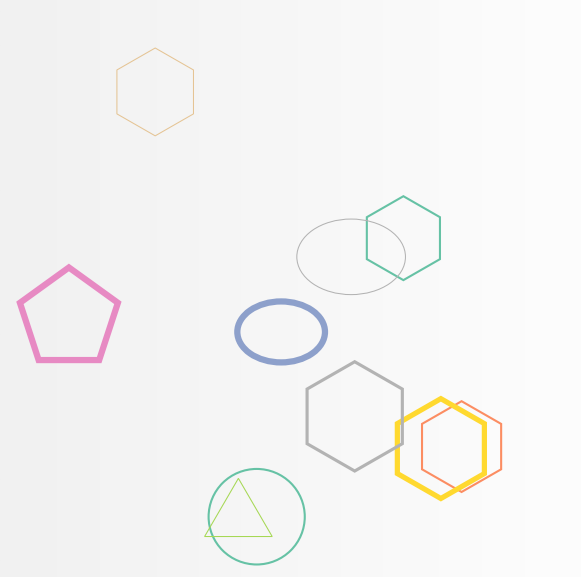[{"shape": "circle", "thickness": 1, "radius": 0.41, "center": [0.442, 0.104]}, {"shape": "hexagon", "thickness": 1, "radius": 0.36, "center": [0.694, 0.587]}, {"shape": "hexagon", "thickness": 1, "radius": 0.39, "center": [0.794, 0.226]}, {"shape": "oval", "thickness": 3, "radius": 0.38, "center": [0.484, 0.424]}, {"shape": "pentagon", "thickness": 3, "radius": 0.44, "center": [0.119, 0.447]}, {"shape": "triangle", "thickness": 0.5, "radius": 0.34, "center": [0.41, 0.104]}, {"shape": "hexagon", "thickness": 2.5, "radius": 0.43, "center": [0.758, 0.222]}, {"shape": "hexagon", "thickness": 0.5, "radius": 0.38, "center": [0.267, 0.84]}, {"shape": "hexagon", "thickness": 1.5, "radius": 0.47, "center": [0.61, 0.278]}, {"shape": "oval", "thickness": 0.5, "radius": 0.47, "center": [0.604, 0.554]}]